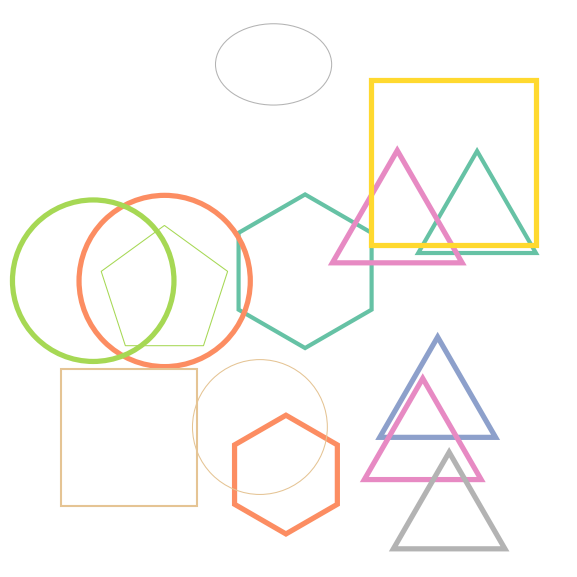[{"shape": "hexagon", "thickness": 2, "radius": 0.66, "center": [0.528, 0.529]}, {"shape": "triangle", "thickness": 2, "radius": 0.59, "center": [0.826, 0.62]}, {"shape": "circle", "thickness": 2.5, "radius": 0.74, "center": [0.285, 0.513]}, {"shape": "hexagon", "thickness": 2.5, "radius": 0.51, "center": [0.495, 0.177]}, {"shape": "triangle", "thickness": 2.5, "radius": 0.58, "center": [0.758, 0.3]}, {"shape": "triangle", "thickness": 2.5, "radius": 0.65, "center": [0.688, 0.609]}, {"shape": "triangle", "thickness": 2.5, "radius": 0.58, "center": [0.732, 0.227]}, {"shape": "pentagon", "thickness": 0.5, "radius": 0.58, "center": [0.285, 0.494]}, {"shape": "circle", "thickness": 2.5, "radius": 0.7, "center": [0.161, 0.513]}, {"shape": "square", "thickness": 2.5, "radius": 0.71, "center": [0.786, 0.718]}, {"shape": "circle", "thickness": 0.5, "radius": 0.58, "center": [0.45, 0.26]}, {"shape": "square", "thickness": 1, "radius": 0.59, "center": [0.223, 0.241]}, {"shape": "oval", "thickness": 0.5, "radius": 0.5, "center": [0.474, 0.888]}, {"shape": "triangle", "thickness": 2.5, "radius": 0.56, "center": [0.778, 0.105]}]